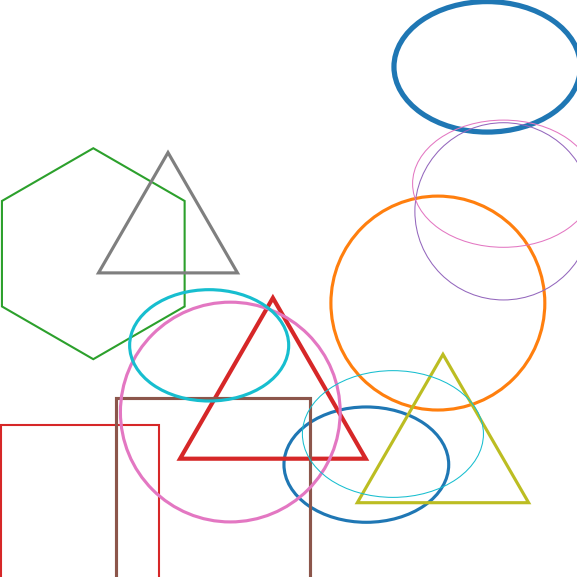[{"shape": "oval", "thickness": 1.5, "radius": 0.71, "center": [0.634, 0.195]}, {"shape": "oval", "thickness": 2.5, "radius": 0.81, "center": [0.844, 0.883]}, {"shape": "circle", "thickness": 1.5, "radius": 0.93, "center": [0.758, 0.474]}, {"shape": "hexagon", "thickness": 1, "radius": 0.91, "center": [0.162, 0.56]}, {"shape": "triangle", "thickness": 2, "radius": 0.93, "center": [0.473, 0.298]}, {"shape": "square", "thickness": 1, "radius": 0.69, "center": [0.139, 0.127]}, {"shape": "circle", "thickness": 0.5, "radius": 0.77, "center": [0.872, 0.633]}, {"shape": "square", "thickness": 1.5, "radius": 0.84, "center": [0.369, 0.143]}, {"shape": "circle", "thickness": 1.5, "radius": 0.95, "center": [0.399, 0.286]}, {"shape": "oval", "thickness": 0.5, "radius": 0.79, "center": [0.872, 0.681]}, {"shape": "triangle", "thickness": 1.5, "radius": 0.69, "center": [0.291, 0.596]}, {"shape": "triangle", "thickness": 1.5, "radius": 0.86, "center": [0.767, 0.214]}, {"shape": "oval", "thickness": 1.5, "radius": 0.69, "center": [0.362, 0.401]}, {"shape": "oval", "thickness": 0.5, "radius": 0.78, "center": [0.68, 0.248]}]